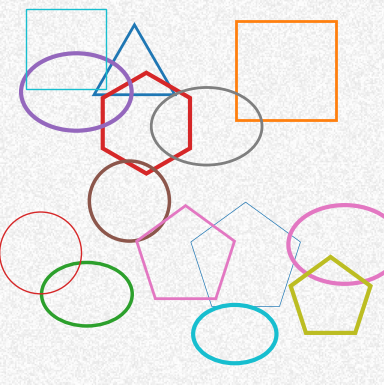[{"shape": "triangle", "thickness": 2, "radius": 0.61, "center": [0.349, 0.814]}, {"shape": "pentagon", "thickness": 0.5, "radius": 0.75, "center": [0.638, 0.325]}, {"shape": "square", "thickness": 2, "radius": 0.64, "center": [0.743, 0.817]}, {"shape": "oval", "thickness": 2.5, "radius": 0.59, "center": [0.226, 0.236]}, {"shape": "hexagon", "thickness": 3, "radius": 0.65, "center": [0.38, 0.68]}, {"shape": "circle", "thickness": 1, "radius": 0.53, "center": [0.105, 0.343]}, {"shape": "oval", "thickness": 3, "radius": 0.72, "center": [0.198, 0.761]}, {"shape": "circle", "thickness": 2.5, "radius": 0.52, "center": [0.336, 0.478]}, {"shape": "oval", "thickness": 3, "radius": 0.73, "center": [0.895, 0.365]}, {"shape": "pentagon", "thickness": 2, "radius": 0.67, "center": [0.482, 0.332]}, {"shape": "oval", "thickness": 2, "radius": 0.72, "center": [0.537, 0.672]}, {"shape": "pentagon", "thickness": 3, "radius": 0.54, "center": [0.859, 0.224]}, {"shape": "oval", "thickness": 3, "radius": 0.54, "center": [0.61, 0.132]}, {"shape": "square", "thickness": 1, "radius": 0.52, "center": [0.173, 0.873]}]